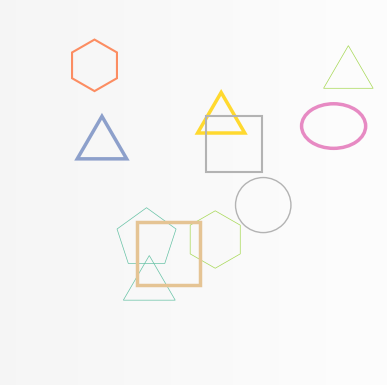[{"shape": "pentagon", "thickness": 0.5, "radius": 0.4, "center": [0.378, 0.38]}, {"shape": "triangle", "thickness": 0.5, "radius": 0.39, "center": [0.385, 0.259]}, {"shape": "hexagon", "thickness": 1.5, "radius": 0.33, "center": [0.244, 0.83]}, {"shape": "triangle", "thickness": 2.5, "radius": 0.37, "center": [0.263, 0.624]}, {"shape": "oval", "thickness": 2.5, "radius": 0.41, "center": [0.861, 0.673]}, {"shape": "hexagon", "thickness": 0.5, "radius": 0.37, "center": [0.555, 0.378]}, {"shape": "triangle", "thickness": 0.5, "radius": 0.37, "center": [0.899, 0.808]}, {"shape": "triangle", "thickness": 2.5, "radius": 0.35, "center": [0.571, 0.69]}, {"shape": "square", "thickness": 2.5, "radius": 0.41, "center": [0.435, 0.342]}, {"shape": "square", "thickness": 1.5, "radius": 0.36, "center": [0.603, 0.626]}, {"shape": "circle", "thickness": 1, "radius": 0.36, "center": [0.679, 0.467]}]